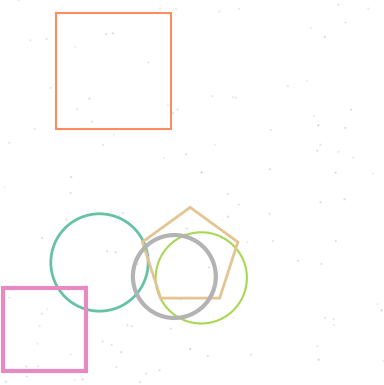[{"shape": "circle", "thickness": 2, "radius": 0.63, "center": [0.258, 0.318]}, {"shape": "square", "thickness": 1.5, "radius": 0.75, "center": [0.295, 0.816]}, {"shape": "square", "thickness": 3, "radius": 0.54, "center": [0.115, 0.143]}, {"shape": "circle", "thickness": 1.5, "radius": 0.59, "center": [0.523, 0.278]}, {"shape": "pentagon", "thickness": 2, "radius": 0.65, "center": [0.494, 0.331]}, {"shape": "circle", "thickness": 3, "radius": 0.54, "center": [0.453, 0.282]}]